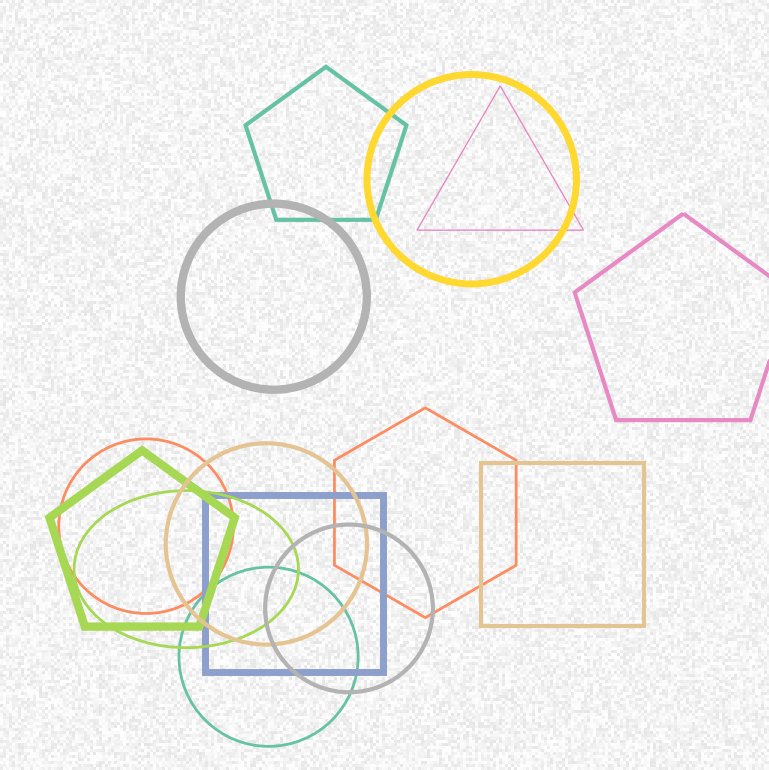[{"shape": "pentagon", "thickness": 1.5, "radius": 0.55, "center": [0.423, 0.803]}, {"shape": "circle", "thickness": 1, "radius": 0.58, "center": [0.349, 0.147]}, {"shape": "circle", "thickness": 1, "radius": 0.57, "center": [0.19, 0.317]}, {"shape": "hexagon", "thickness": 1, "radius": 0.68, "center": [0.552, 0.334]}, {"shape": "square", "thickness": 2.5, "radius": 0.58, "center": [0.382, 0.243]}, {"shape": "triangle", "thickness": 0.5, "radius": 0.62, "center": [0.65, 0.763]}, {"shape": "pentagon", "thickness": 1.5, "radius": 0.74, "center": [0.887, 0.574]}, {"shape": "oval", "thickness": 1, "radius": 0.73, "center": [0.242, 0.261]}, {"shape": "pentagon", "thickness": 3, "radius": 0.63, "center": [0.185, 0.289]}, {"shape": "circle", "thickness": 2.5, "radius": 0.68, "center": [0.613, 0.767]}, {"shape": "circle", "thickness": 1.5, "radius": 0.65, "center": [0.346, 0.294]}, {"shape": "square", "thickness": 1.5, "radius": 0.53, "center": [0.73, 0.293]}, {"shape": "circle", "thickness": 1.5, "radius": 0.54, "center": [0.453, 0.21]}, {"shape": "circle", "thickness": 3, "radius": 0.6, "center": [0.356, 0.615]}]